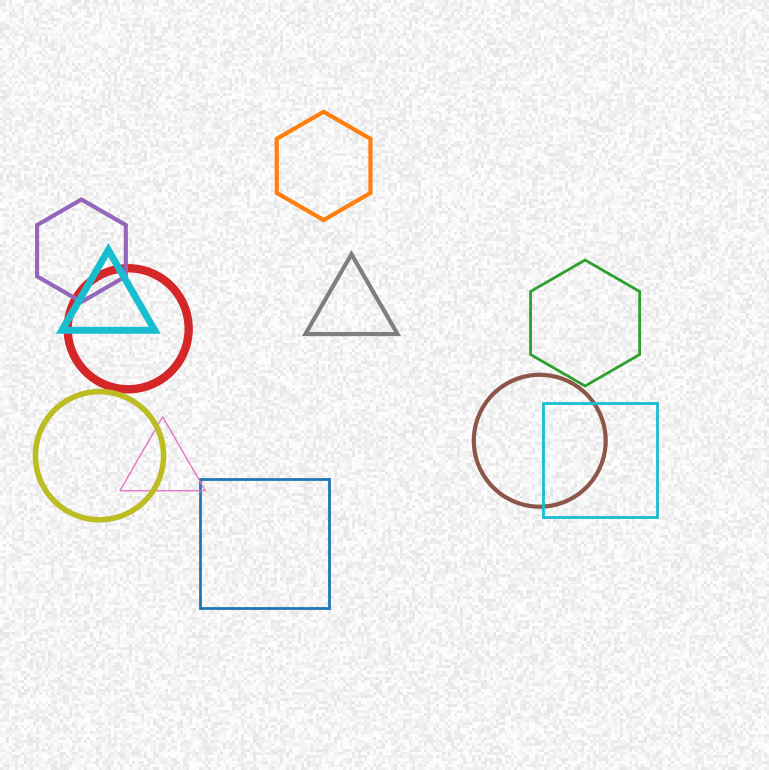[{"shape": "square", "thickness": 1, "radius": 0.42, "center": [0.343, 0.294]}, {"shape": "hexagon", "thickness": 1.5, "radius": 0.35, "center": [0.42, 0.785]}, {"shape": "hexagon", "thickness": 1, "radius": 0.41, "center": [0.76, 0.581]}, {"shape": "circle", "thickness": 3, "radius": 0.39, "center": [0.166, 0.573]}, {"shape": "hexagon", "thickness": 1.5, "radius": 0.33, "center": [0.106, 0.674]}, {"shape": "circle", "thickness": 1.5, "radius": 0.43, "center": [0.701, 0.428]}, {"shape": "triangle", "thickness": 0.5, "radius": 0.32, "center": [0.211, 0.395]}, {"shape": "triangle", "thickness": 1.5, "radius": 0.35, "center": [0.456, 0.601]}, {"shape": "circle", "thickness": 2, "radius": 0.42, "center": [0.129, 0.408]}, {"shape": "square", "thickness": 1, "radius": 0.37, "center": [0.779, 0.403]}, {"shape": "triangle", "thickness": 2.5, "radius": 0.35, "center": [0.141, 0.606]}]